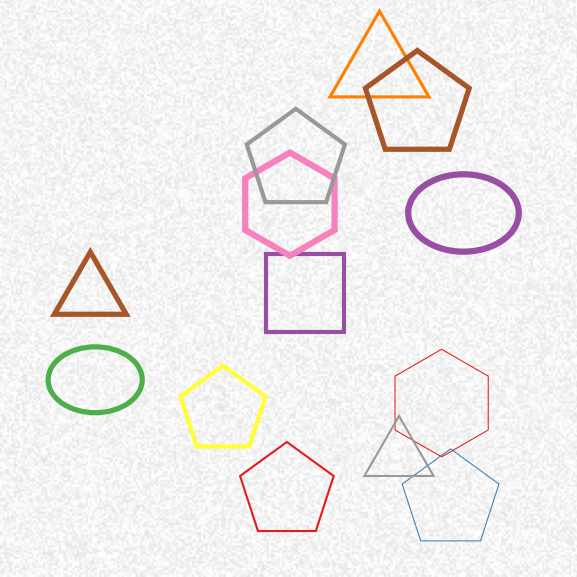[{"shape": "pentagon", "thickness": 1, "radius": 0.43, "center": [0.497, 0.149]}, {"shape": "hexagon", "thickness": 0.5, "radius": 0.47, "center": [0.765, 0.301]}, {"shape": "pentagon", "thickness": 0.5, "radius": 0.44, "center": [0.78, 0.134]}, {"shape": "oval", "thickness": 2.5, "radius": 0.41, "center": [0.165, 0.342]}, {"shape": "oval", "thickness": 3, "radius": 0.48, "center": [0.803, 0.63]}, {"shape": "square", "thickness": 2, "radius": 0.34, "center": [0.527, 0.493]}, {"shape": "triangle", "thickness": 1.5, "radius": 0.5, "center": [0.657, 0.881]}, {"shape": "pentagon", "thickness": 2, "radius": 0.39, "center": [0.386, 0.289]}, {"shape": "pentagon", "thickness": 2.5, "radius": 0.47, "center": [0.723, 0.817]}, {"shape": "triangle", "thickness": 2.5, "radius": 0.36, "center": [0.156, 0.491]}, {"shape": "hexagon", "thickness": 3, "radius": 0.45, "center": [0.502, 0.646]}, {"shape": "triangle", "thickness": 1, "radius": 0.35, "center": [0.691, 0.209]}, {"shape": "pentagon", "thickness": 2, "radius": 0.45, "center": [0.512, 0.721]}]